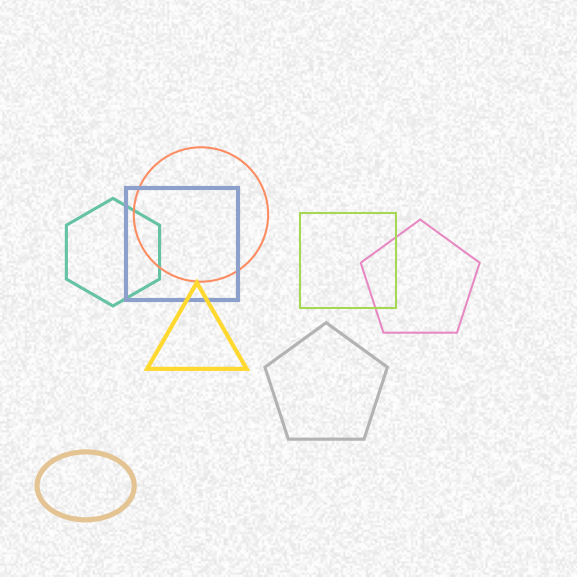[{"shape": "hexagon", "thickness": 1.5, "radius": 0.47, "center": [0.196, 0.563]}, {"shape": "circle", "thickness": 1, "radius": 0.58, "center": [0.348, 0.628]}, {"shape": "square", "thickness": 2, "radius": 0.48, "center": [0.315, 0.577]}, {"shape": "pentagon", "thickness": 1, "radius": 0.54, "center": [0.728, 0.511]}, {"shape": "square", "thickness": 1, "radius": 0.41, "center": [0.603, 0.548]}, {"shape": "triangle", "thickness": 2, "radius": 0.5, "center": [0.341, 0.41]}, {"shape": "oval", "thickness": 2.5, "radius": 0.42, "center": [0.148, 0.158]}, {"shape": "pentagon", "thickness": 1.5, "radius": 0.56, "center": [0.565, 0.329]}]